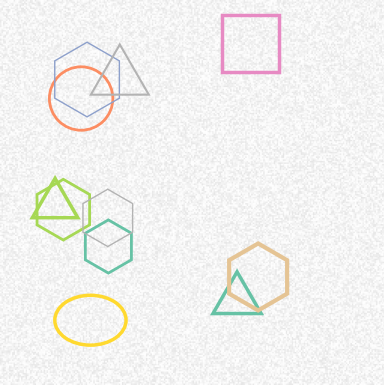[{"shape": "hexagon", "thickness": 2, "radius": 0.35, "center": [0.281, 0.36]}, {"shape": "triangle", "thickness": 2.5, "radius": 0.36, "center": [0.616, 0.222]}, {"shape": "circle", "thickness": 2, "radius": 0.41, "center": [0.211, 0.744]}, {"shape": "hexagon", "thickness": 1, "radius": 0.48, "center": [0.226, 0.793]}, {"shape": "square", "thickness": 2.5, "radius": 0.37, "center": [0.651, 0.887]}, {"shape": "triangle", "thickness": 2.5, "radius": 0.34, "center": [0.143, 0.469]}, {"shape": "hexagon", "thickness": 2, "radius": 0.39, "center": [0.164, 0.455]}, {"shape": "oval", "thickness": 2.5, "radius": 0.46, "center": [0.235, 0.168]}, {"shape": "hexagon", "thickness": 3, "radius": 0.43, "center": [0.671, 0.281]}, {"shape": "triangle", "thickness": 1.5, "radius": 0.43, "center": [0.311, 0.798]}, {"shape": "hexagon", "thickness": 1, "radius": 0.37, "center": [0.28, 0.434]}]